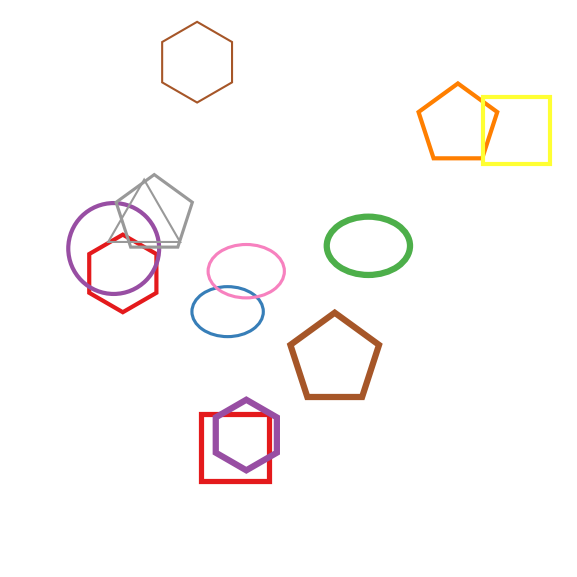[{"shape": "hexagon", "thickness": 2, "radius": 0.34, "center": [0.213, 0.526]}, {"shape": "square", "thickness": 2.5, "radius": 0.29, "center": [0.407, 0.224]}, {"shape": "oval", "thickness": 1.5, "radius": 0.31, "center": [0.394, 0.46]}, {"shape": "oval", "thickness": 3, "radius": 0.36, "center": [0.638, 0.573]}, {"shape": "hexagon", "thickness": 3, "radius": 0.31, "center": [0.427, 0.246]}, {"shape": "circle", "thickness": 2, "radius": 0.39, "center": [0.197, 0.569]}, {"shape": "pentagon", "thickness": 2, "radius": 0.36, "center": [0.793, 0.783]}, {"shape": "square", "thickness": 2, "radius": 0.29, "center": [0.895, 0.773]}, {"shape": "pentagon", "thickness": 3, "radius": 0.4, "center": [0.58, 0.377]}, {"shape": "hexagon", "thickness": 1, "radius": 0.35, "center": [0.341, 0.891]}, {"shape": "oval", "thickness": 1.5, "radius": 0.33, "center": [0.426, 0.53]}, {"shape": "pentagon", "thickness": 1.5, "radius": 0.35, "center": [0.267, 0.627]}, {"shape": "triangle", "thickness": 1, "radius": 0.36, "center": [0.25, 0.616]}]